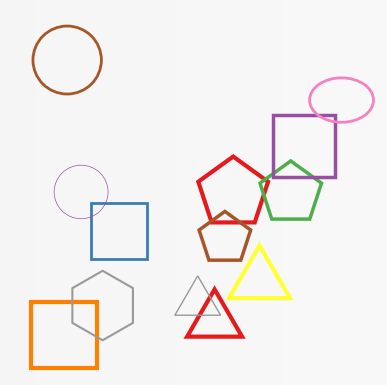[{"shape": "pentagon", "thickness": 3, "radius": 0.47, "center": [0.602, 0.499]}, {"shape": "triangle", "thickness": 3, "radius": 0.41, "center": [0.554, 0.167]}, {"shape": "square", "thickness": 2, "radius": 0.36, "center": [0.308, 0.4]}, {"shape": "pentagon", "thickness": 2.5, "radius": 0.42, "center": [0.75, 0.498]}, {"shape": "square", "thickness": 2.5, "radius": 0.4, "center": [0.785, 0.62]}, {"shape": "circle", "thickness": 0.5, "radius": 0.35, "center": [0.209, 0.501]}, {"shape": "square", "thickness": 3, "radius": 0.43, "center": [0.165, 0.13]}, {"shape": "triangle", "thickness": 3, "radius": 0.45, "center": [0.67, 0.271]}, {"shape": "circle", "thickness": 2, "radius": 0.44, "center": [0.173, 0.844]}, {"shape": "pentagon", "thickness": 2.5, "radius": 0.35, "center": [0.58, 0.381]}, {"shape": "oval", "thickness": 2, "radius": 0.41, "center": [0.881, 0.74]}, {"shape": "hexagon", "thickness": 1.5, "radius": 0.45, "center": [0.265, 0.206]}, {"shape": "triangle", "thickness": 1, "radius": 0.34, "center": [0.51, 0.215]}]